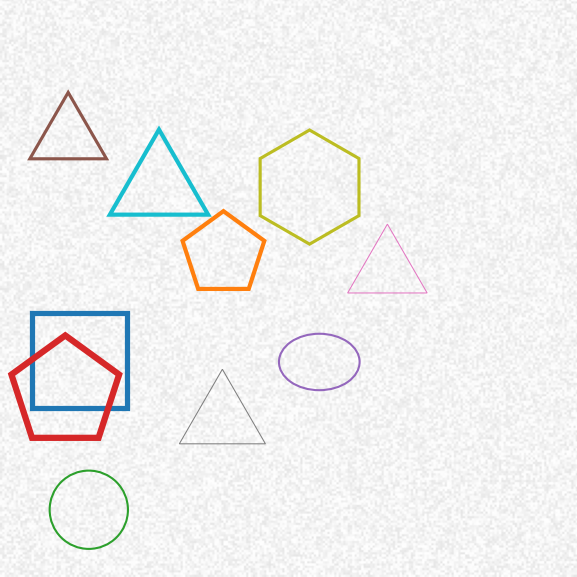[{"shape": "square", "thickness": 2.5, "radius": 0.41, "center": [0.138, 0.375]}, {"shape": "pentagon", "thickness": 2, "radius": 0.37, "center": [0.387, 0.559]}, {"shape": "circle", "thickness": 1, "radius": 0.34, "center": [0.154, 0.116]}, {"shape": "pentagon", "thickness": 3, "radius": 0.49, "center": [0.113, 0.32]}, {"shape": "oval", "thickness": 1, "radius": 0.35, "center": [0.553, 0.372]}, {"shape": "triangle", "thickness": 1.5, "radius": 0.38, "center": [0.118, 0.762]}, {"shape": "triangle", "thickness": 0.5, "radius": 0.4, "center": [0.671, 0.532]}, {"shape": "triangle", "thickness": 0.5, "radius": 0.43, "center": [0.385, 0.274]}, {"shape": "hexagon", "thickness": 1.5, "radius": 0.49, "center": [0.536, 0.675]}, {"shape": "triangle", "thickness": 2, "radius": 0.49, "center": [0.275, 0.677]}]